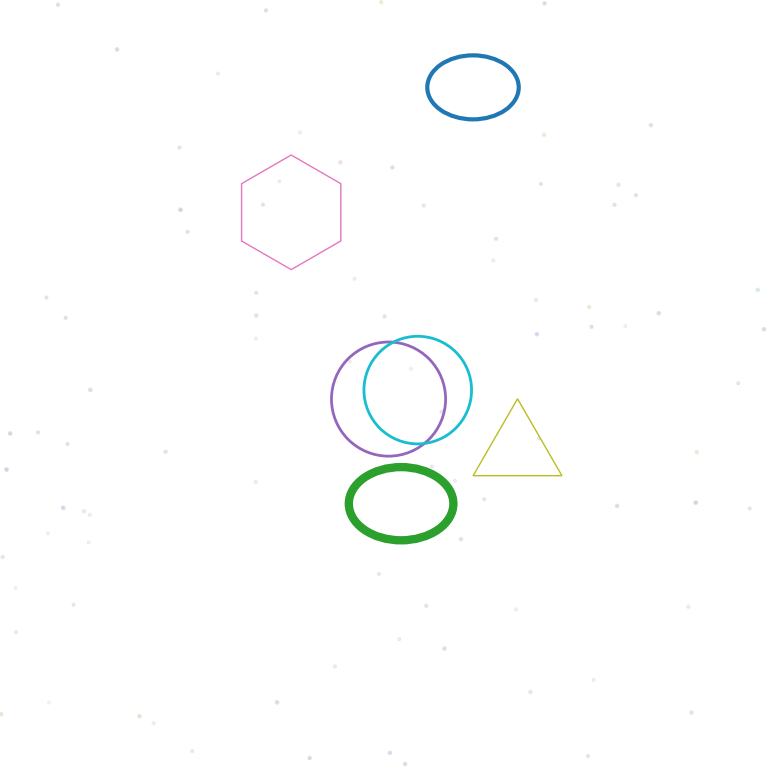[{"shape": "oval", "thickness": 1.5, "radius": 0.3, "center": [0.614, 0.887]}, {"shape": "oval", "thickness": 3, "radius": 0.34, "center": [0.521, 0.346]}, {"shape": "circle", "thickness": 1, "radius": 0.37, "center": [0.505, 0.482]}, {"shape": "hexagon", "thickness": 0.5, "radius": 0.37, "center": [0.378, 0.724]}, {"shape": "triangle", "thickness": 0.5, "radius": 0.33, "center": [0.672, 0.416]}, {"shape": "circle", "thickness": 1, "radius": 0.35, "center": [0.543, 0.493]}]